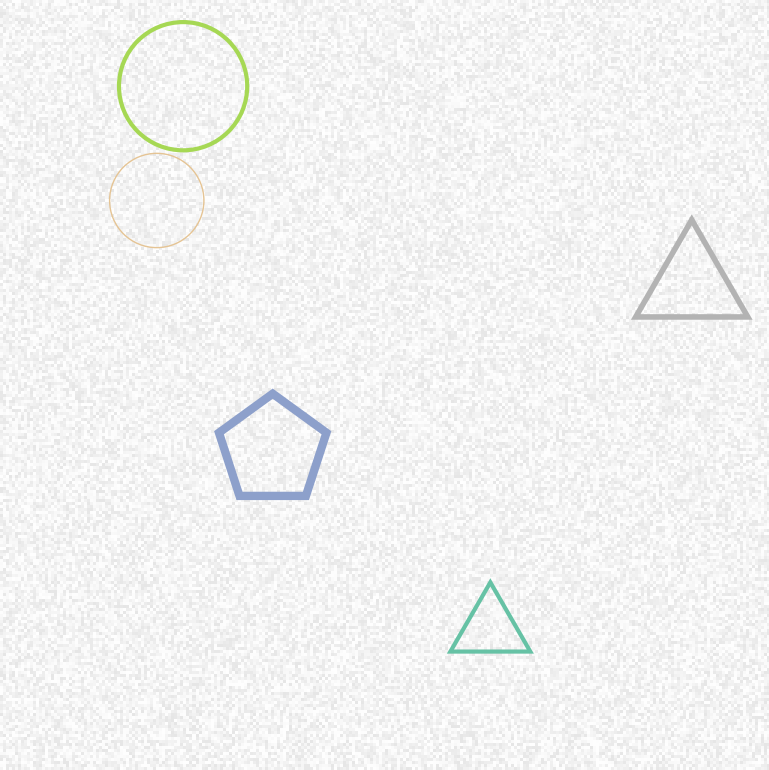[{"shape": "triangle", "thickness": 1.5, "radius": 0.3, "center": [0.637, 0.184]}, {"shape": "pentagon", "thickness": 3, "radius": 0.37, "center": [0.354, 0.415]}, {"shape": "circle", "thickness": 1.5, "radius": 0.42, "center": [0.238, 0.888]}, {"shape": "circle", "thickness": 0.5, "radius": 0.31, "center": [0.204, 0.74]}, {"shape": "triangle", "thickness": 2, "radius": 0.42, "center": [0.898, 0.63]}]